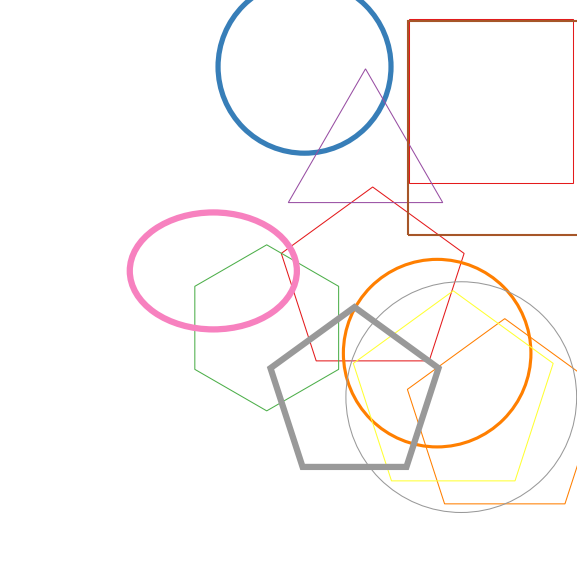[{"shape": "pentagon", "thickness": 0.5, "radius": 0.83, "center": [0.645, 0.509]}, {"shape": "square", "thickness": 0.5, "radius": 0.71, "center": [0.85, 0.824]}, {"shape": "circle", "thickness": 2.5, "radius": 0.75, "center": [0.527, 0.884]}, {"shape": "hexagon", "thickness": 0.5, "radius": 0.72, "center": [0.462, 0.431]}, {"shape": "triangle", "thickness": 0.5, "radius": 0.77, "center": [0.633, 0.726]}, {"shape": "pentagon", "thickness": 0.5, "radius": 0.89, "center": [0.874, 0.27]}, {"shape": "circle", "thickness": 1.5, "radius": 0.81, "center": [0.757, 0.388]}, {"shape": "pentagon", "thickness": 0.5, "radius": 0.91, "center": [0.785, 0.314]}, {"shape": "square", "thickness": 1, "radius": 0.93, "center": [0.892, 0.777]}, {"shape": "oval", "thickness": 3, "radius": 0.72, "center": [0.369, 0.53]}, {"shape": "pentagon", "thickness": 3, "radius": 0.76, "center": [0.614, 0.314]}, {"shape": "circle", "thickness": 0.5, "radius": 1.0, "center": [0.799, 0.311]}]